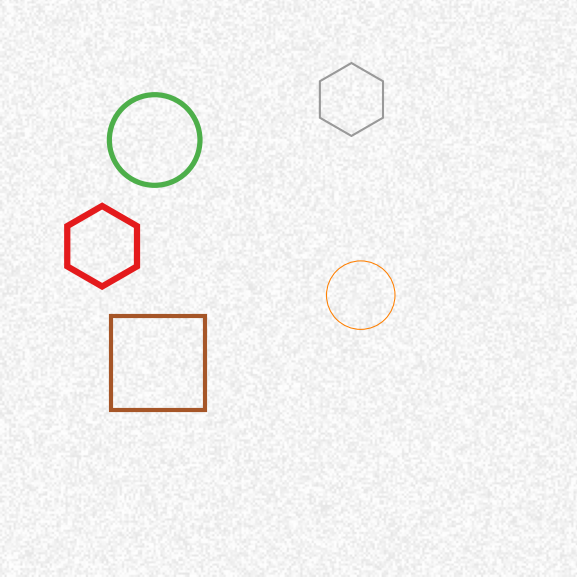[{"shape": "hexagon", "thickness": 3, "radius": 0.35, "center": [0.177, 0.573]}, {"shape": "circle", "thickness": 2.5, "radius": 0.39, "center": [0.268, 0.757]}, {"shape": "circle", "thickness": 0.5, "radius": 0.3, "center": [0.625, 0.488]}, {"shape": "square", "thickness": 2, "radius": 0.41, "center": [0.274, 0.371]}, {"shape": "hexagon", "thickness": 1, "radius": 0.32, "center": [0.609, 0.827]}]